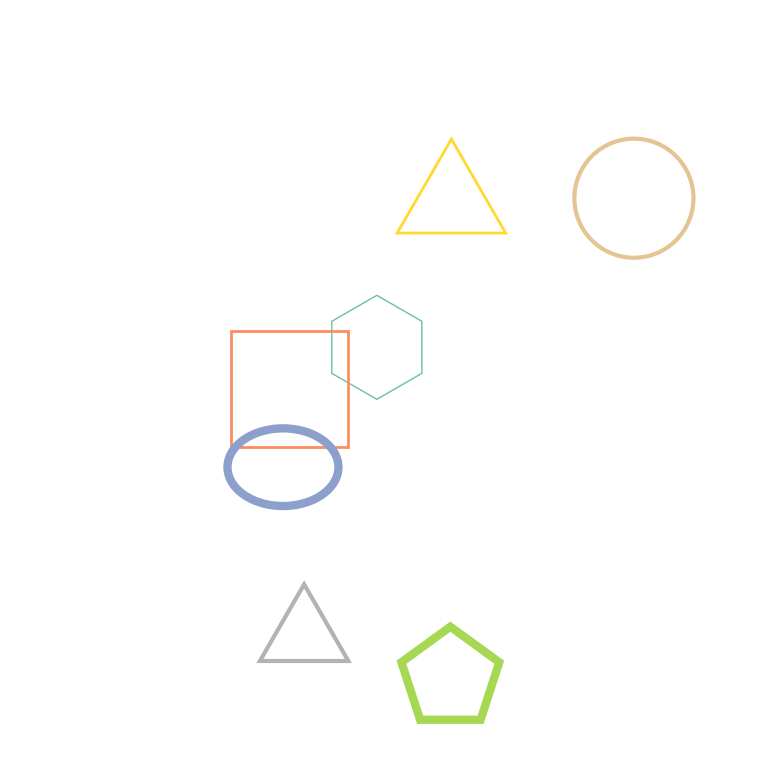[{"shape": "hexagon", "thickness": 0.5, "radius": 0.34, "center": [0.489, 0.549]}, {"shape": "square", "thickness": 1, "radius": 0.38, "center": [0.376, 0.495]}, {"shape": "oval", "thickness": 3, "radius": 0.36, "center": [0.367, 0.393]}, {"shape": "pentagon", "thickness": 3, "radius": 0.33, "center": [0.585, 0.119]}, {"shape": "triangle", "thickness": 1, "radius": 0.41, "center": [0.586, 0.738]}, {"shape": "circle", "thickness": 1.5, "radius": 0.39, "center": [0.823, 0.743]}, {"shape": "triangle", "thickness": 1.5, "radius": 0.33, "center": [0.395, 0.175]}]